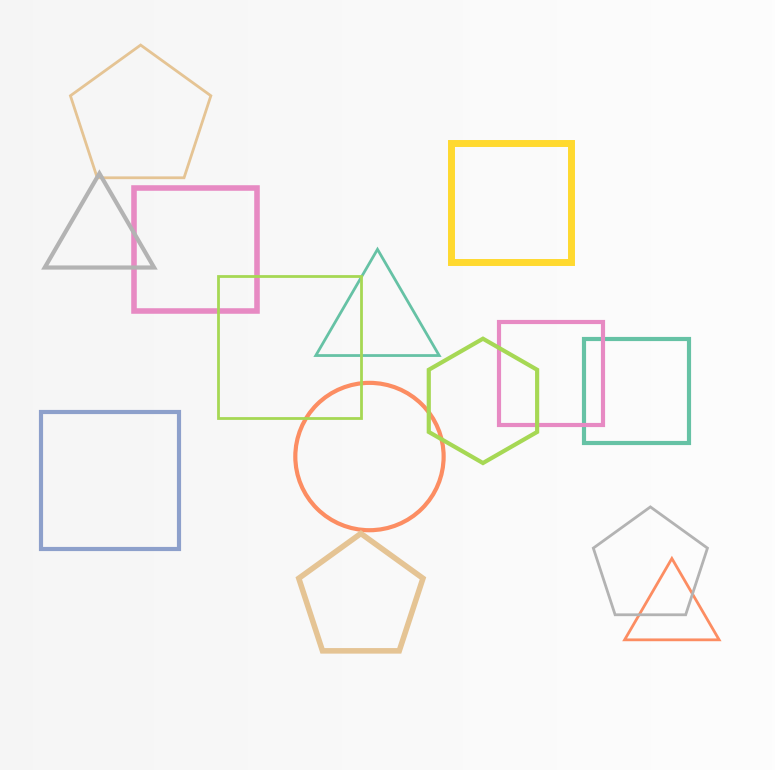[{"shape": "square", "thickness": 1.5, "radius": 0.34, "center": [0.821, 0.492]}, {"shape": "triangle", "thickness": 1, "radius": 0.46, "center": [0.487, 0.584]}, {"shape": "circle", "thickness": 1.5, "radius": 0.48, "center": [0.477, 0.407]}, {"shape": "triangle", "thickness": 1, "radius": 0.35, "center": [0.867, 0.204]}, {"shape": "square", "thickness": 1.5, "radius": 0.44, "center": [0.142, 0.376]}, {"shape": "square", "thickness": 1.5, "radius": 0.33, "center": [0.711, 0.515]}, {"shape": "square", "thickness": 2, "radius": 0.4, "center": [0.252, 0.676]}, {"shape": "hexagon", "thickness": 1.5, "radius": 0.4, "center": [0.623, 0.479]}, {"shape": "square", "thickness": 1, "radius": 0.46, "center": [0.373, 0.549]}, {"shape": "square", "thickness": 2.5, "radius": 0.39, "center": [0.659, 0.737]}, {"shape": "pentagon", "thickness": 1, "radius": 0.48, "center": [0.181, 0.846]}, {"shape": "pentagon", "thickness": 2, "radius": 0.42, "center": [0.466, 0.223]}, {"shape": "triangle", "thickness": 1.5, "radius": 0.41, "center": [0.128, 0.693]}, {"shape": "pentagon", "thickness": 1, "radius": 0.39, "center": [0.839, 0.264]}]